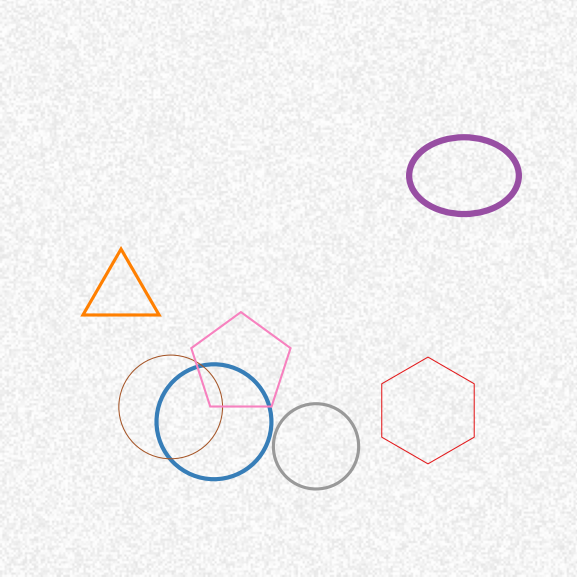[{"shape": "hexagon", "thickness": 0.5, "radius": 0.46, "center": [0.741, 0.288]}, {"shape": "circle", "thickness": 2, "radius": 0.5, "center": [0.37, 0.269]}, {"shape": "oval", "thickness": 3, "radius": 0.47, "center": [0.803, 0.695]}, {"shape": "triangle", "thickness": 1.5, "radius": 0.38, "center": [0.21, 0.492]}, {"shape": "circle", "thickness": 0.5, "radius": 0.45, "center": [0.296, 0.294]}, {"shape": "pentagon", "thickness": 1, "radius": 0.45, "center": [0.417, 0.368]}, {"shape": "circle", "thickness": 1.5, "radius": 0.37, "center": [0.547, 0.226]}]